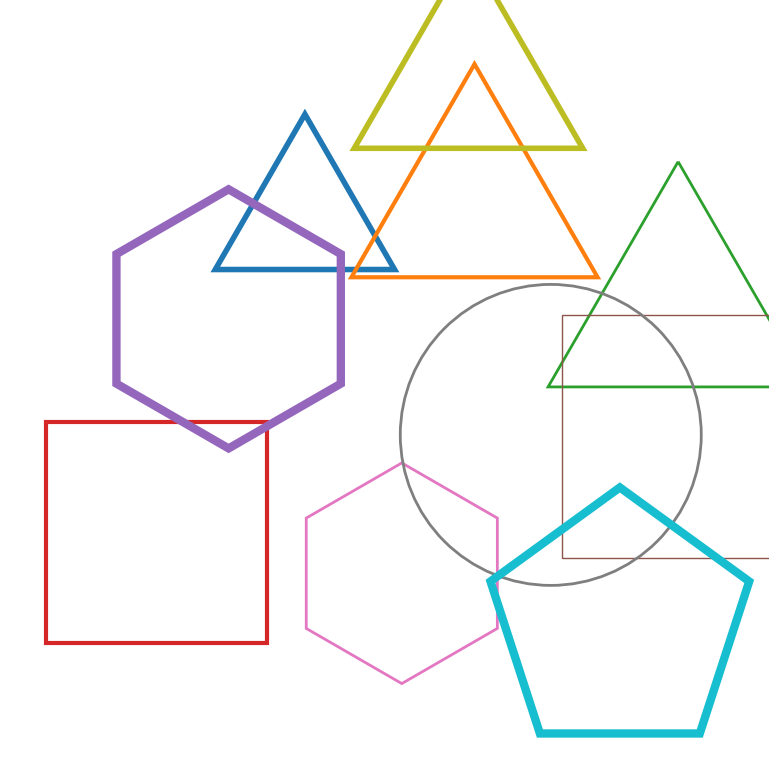[{"shape": "triangle", "thickness": 2, "radius": 0.67, "center": [0.396, 0.717]}, {"shape": "triangle", "thickness": 1.5, "radius": 0.92, "center": [0.616, 0.732]}, {"shape": "triangle", "thickness": 1, "radius": 0.98, "center": [0.881, 0.595]}, {"shape": "square", "thickness": 1.5, "radius": 0.72, "center": [0.203, 0.309]}, {"shape": "hexagon", "thickness": 3, "radius": 0.84, "center": [0.297, 0.586]}, {"shape": "square", "thickness": 0.5, "radius": 0.79, "center": [0.888, 0.433]}, {"shape": "hexagon", "thickness": 1, "radius": 0.72, "center": [0.522, 0.256]}, {"shape": "circle", "thickness": 1, "radius": 0.98, "center": [0.715, 0.435]}, {"shape": "triangle", "thickness": 2, "radius": 0.86, "center": [0.608, 0.893]}, {"shape": "pentagon", "thickness": 3, "radius": 0.88, "center": [0.805, 0.19]}]